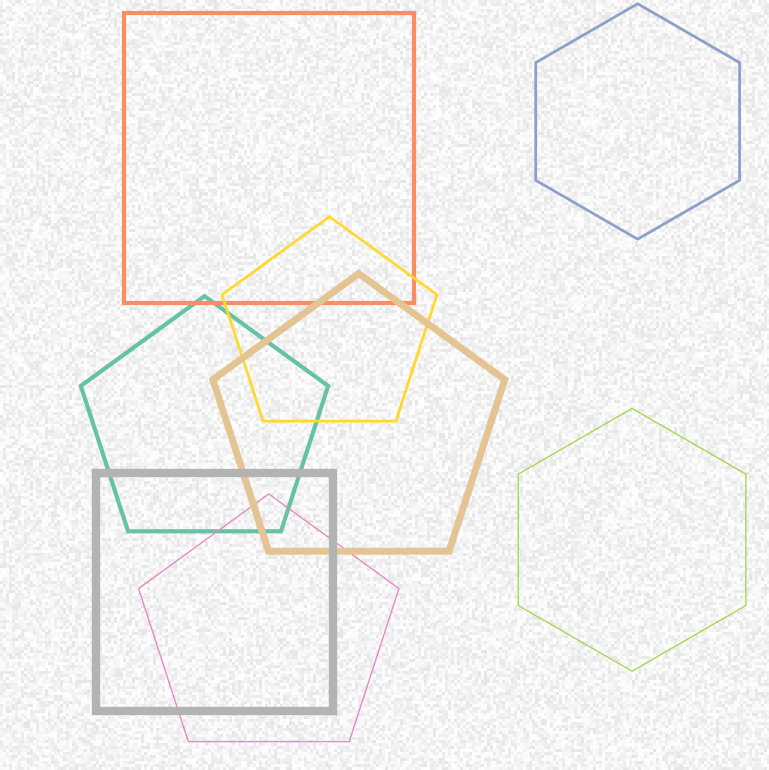[{"shape": "pentagon", "thickness": 1.5, "radius": 0.84, "center": [0.266, 0.447]}, {"shape": "square", "thickness": 1.5, "radius": 0.94, "center": [0.35, 0.795]}, {"shape": "hexagon", "thickness": 1, "radius": 0.76, "center": [0.828, 0.842]}, {"shape": "pentagon", "thickness": 0.5, "radius": 0.89, "center": [0.349, 0.181]}, {"shape": "hexagon", "thickness": 0.5, "radius": 0.85, "center": [0.821, 0.299]}, {"shape": "pentagon", "thickness": 1, "radius": 0.73, "center": [0.428, 0.572]}, {"shape": "pentagon", "thickness": 2.5, "radius": 1.0, "center": [0.466, 0.445]}, {"shape": "square", "thickness": 3, "radius": 0.77, "center": [0.278, 0.231]}]